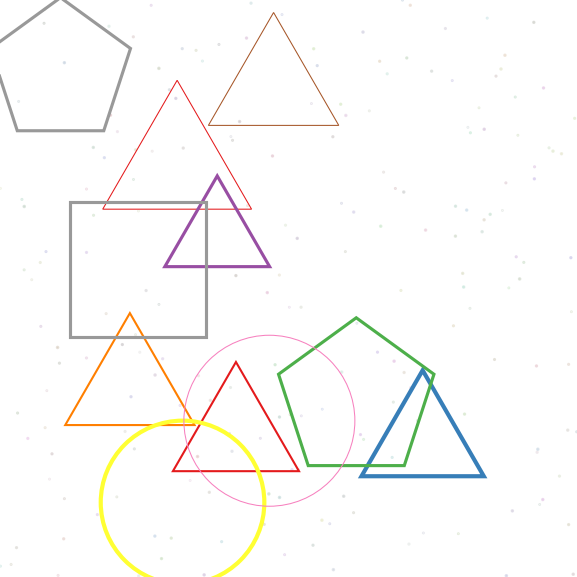[{"shape": "triangle", "thickness": 0.5, "radius": 0.74, "center": [0.307, 0.711]}, {"shape": "triangle", "thickness": 1, "radius": 0.63, "center": [0.409, 0.246]}, {"shape": "triangle", "thickness": 2, "radius": 0.61, "center": [0.732, 0.236]}, {"shape": "pentagon", "thickness": 1.5, "radius": 0.71, "center": [0.617, 0.307]}, {"shape": "triangle", "thickness": 1.5, "radius": 0.52, "center": [0.376, 0.59]}, {"shape": "triangle", "thickness": 1, "radius": 0.65, "center": [0.225, 0.328]}, {"shape": "circle", "thickness": 2, "radius": 0.71, "center": [0.316, 0.129]}, {"shape": "triangle", "thickness": 0.5, "radius": 0.65, "center": [0.474, 0.847]}, {"shape": "circle", "thickness": 0.5, "radius": 0.74, "center": [0.466, 0.271]}, {"shape": "square", "thickness": 1.5, "radius": 0.59, "center": [0.239, 0.533]}, {"shape": "pentagon", "thickness": 1.5, "radius": 0.64, "center": [0.105, 0.876]}]